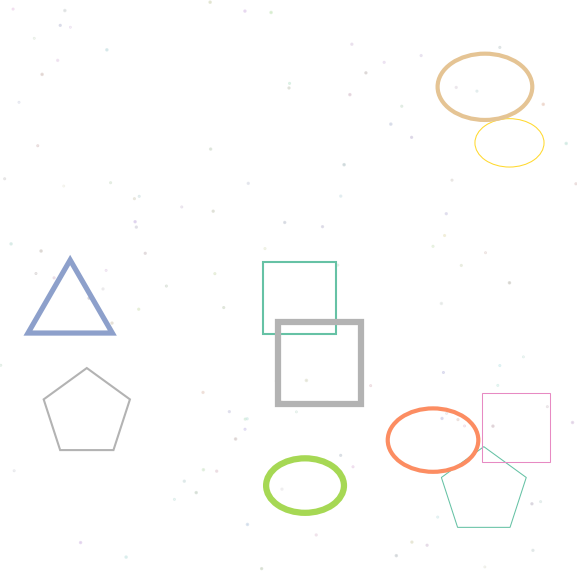[{"shape": "square", "thickness": 1, "radius": 0.31, "center": [0.519, 0.483]}, {"shape": "pentagon", "thickness": 0.5, "radius": 0.39, "center": [0.838, 0.148]}, {"shape": "oval", "thickness": 2, "radius": 0.39, "center": [0.75, 0.237]}, {"shape": "triangle", "thickness": 2.5, "radius": 0.42, "center": [0.121, 0.465]}, {"shape": "square", "thickness": 0.5, "radius": 0.3, "center": [0.894, 0.259]}, {"shape": "oval", "thickness": 3, "radius": 0.34, "center": [0.528, 0.158]}, {"shape": "oval", "thickness": 0.5, "radius": 0.3, "center": [0.882, 0.752]}, {"shape": "oval", "thickness": 2, "radius": 0.41, "center": [0.84, 0.849]}, {"shape": "square", "thickness": 3, "radius": 0.36, "center": [0.553, 0.37]}, {"shape": "pentagon", "thickness": 1, "radius": 0.39, "center": [0.15, 0.283]}]